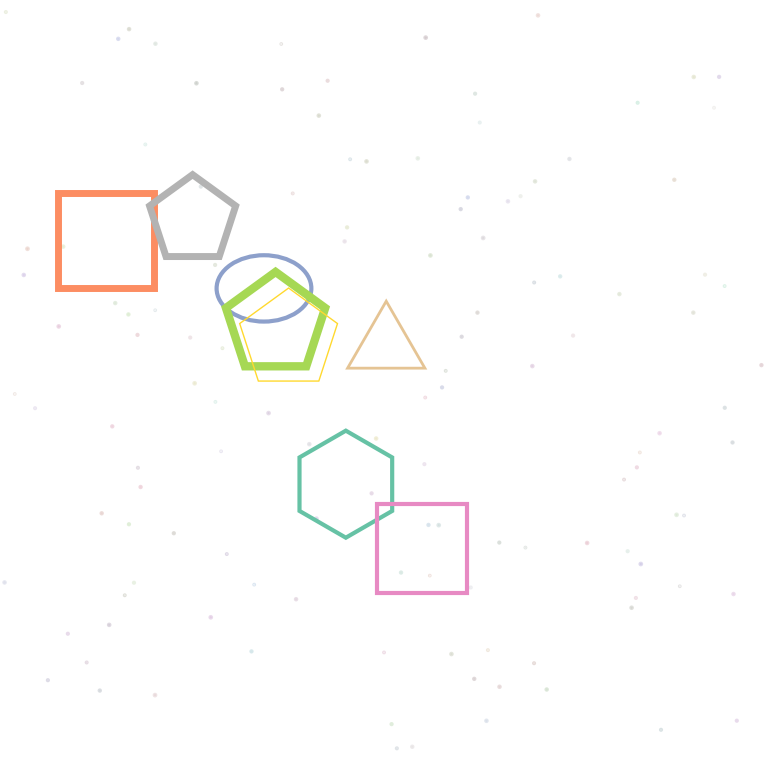[{"shape": "hexagon", "thickness": 1.5, "radius": 0.35, "center": [0.449, 0.371]}, {"shape": "square", "thickness": 2.5, "radius": 0.31, "center": [0.138, 0.688]}, {"shape": "oval", "thickness": 1.5, "radius": 0.31, "center": [0.343, 0.625]}, {"shape": "square", "thickness": 1.5, "radius": 0.29, "center": [0.548, 0.288]}, {"shape": "pentagon", "thickness": 3, "radius": 0.34, "center": [0.358, 0.579]}, {"shape": "pentagon", "thickness": 0.5, "radius": 0.33, "center": [0.375, 0.559]}, {"shape": "triangle", "thickness": 1, "radius": 0.29, "center": [0.502, 0.551]}, {"shape": "pentagon", "thickness": 2.5, "radius": 0.29, "center": [0.25, 0.714]}]